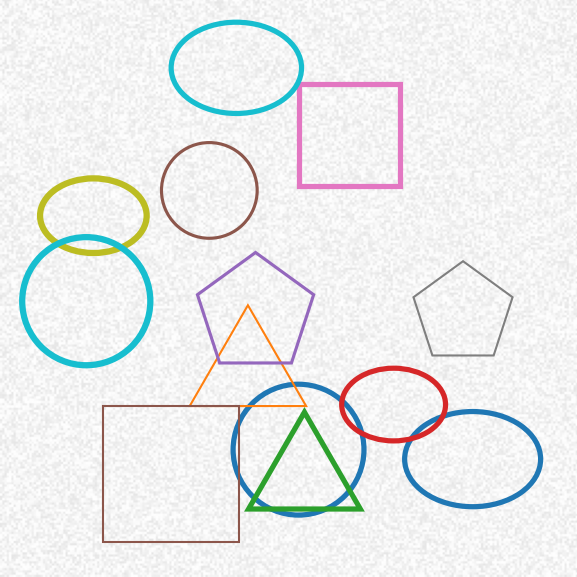[{"shape": "circle", "thickness": 2.5, "radius": 0.57, "center": [0.517, 0.221]}, {"shape": "oval", "thickness": 2.5, "radius": 0.59, "center": [0.818, 0.204]}, {"shape": "triangle", "thickness": 1, "radius": 0.58, "center": [0.429, 0.354]}, {"shape": "triangle", "thickness": 2.5, "radius": 0.56, "center": [0.527, 0.174]}, {"shape": "oval", "thickness": 2.5, "radius": 0.45, "center": [0.682, 0.299]}, {"shape": "pentagon", "thickness": 1.5, "radius": 0.53, "center": [0.442, 0.456]}, {"shape": "square", "thickness": 1, "radius": 0.59, "center": [0.297, 0.179]}, {"shape": "circle", "thickness": 1.5, "radius": 0.41, "center": [0.362, 0.669]}, {"shape": "square", "thickness": 2.5, "radius": 0.44, "center": [0.605, 0.766]}, {"shape": "pentagon", "thickness": 1, "radius": 0.45, "center": [0.802, 0.457]}, {"shape": "oval", "thickness": 3, "radius": 0.46, "center": [0.162, 0.626]}, {"shape": "oval", "thickness": 2.5, "radius": 0.56, "center": [0.409, 0.882]}, {"shape": "circle", "thickness": 3, "radius": 0.55, "center": [0.149, 0.478]}]